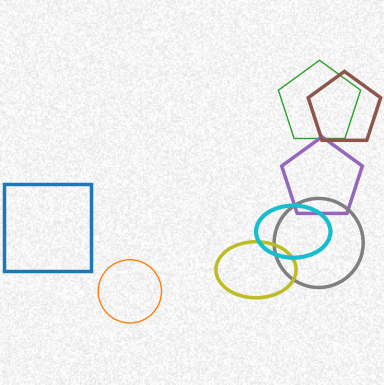[{"shape": "square", "thickness": 2.5, "radius": 0.57, "center": [0.123, 0.41]}, {"shape": "circle", "thickness": 1, "radius": 0.41, "center": [0.337, 0.243]}, {"shape": "pentagon", "thickness": 1, "radius": 0.56, "center": [0.83, 0.731]}, {"shape": "pentagon", "thickness": 2.5, "radius": 0.55, "center": [0.836, 0.535]}, {"shape": "pentagon", "thickness": 2.5, "radius": 0.49, "center": [0.895, 0.716]}, {"shape": "circle", "thickness": 2.5, "radius": 0.58, "center": [0.828, 0.369]}, {"shape": "oval", "thickness": 2.5, "radius": 0.52, "center": [0.665, 0.299]}, {"shape": "oval", "thickness": 3, "radius": 0.48, "center": [0.762, 0.398]}]